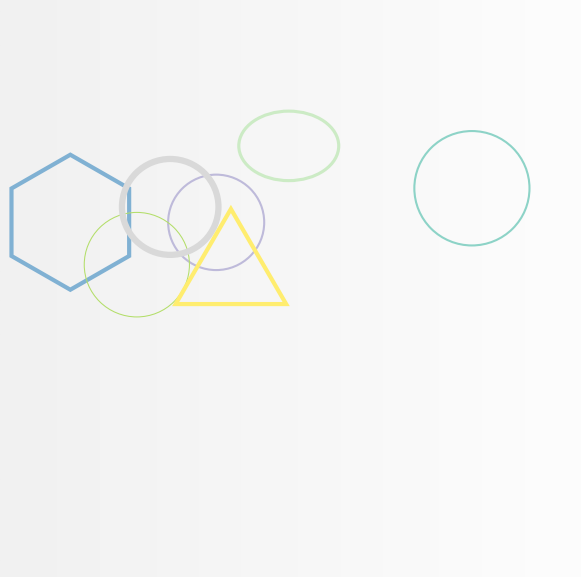[{"shape": "circle", "thickness": 1, "radius": 0.5, "center": [0.812, 0.673]}, {"shape": "circle", "thickness": 1, "radius": 0.41, "center": [0.372, 0.614]}, {"shape": "hexagon", "thickness": 2, "radius": 0.58, "center": [0.121, 0.614]}, {"shape": "circle", "thickness": 0.5, "radius": 0.45, "center": [0.235, 0.541]}, {"shape": "circle", "thickness": 3, "radius": 0.42, "center": [0.293, 0.641]}, {"shape": "oval", "thickness": 1.5, "radius": 0.43, "center": [0.497, 0.747]}, {"shape": "triangle", "thickness": 2, "radius": 0.55, "center": [0.397, 0.528]}]